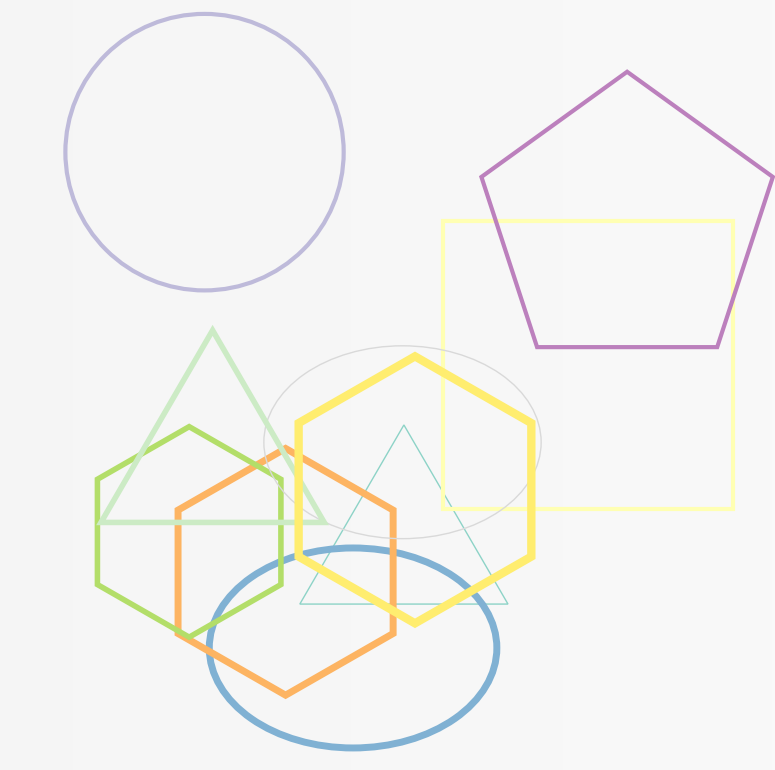[{"shape": "triangle", "thickness": 0.5, "radius": 0.78, "center": [0.521, 0.293]}, {"shape": "square", "thickness": 1.5, "radius": 0.94, "center": [0.759, 0.526]}, {"shape": "circle", "thickness": 1.5, "radius": 0.9, "center": [0.264, 0.802]}, {"shape": "oval", "thickness": 2.5, "radius": 0.93, "center": [0.456, 0.158]}, {"shape": "hexagon", "thickness": 2.5, "radius": 0.8, "center": [0.369, 0.257]}, {"shape": "hexagon", "thickness": 2, "radius": 0.68, "center": [0.244, 0.309]}, {"shape": "oval", "thickness": 0.5, "radius": 0.89, "center": [0.519, 0.426]}, {"shape": "pentagon", "thickness": 1.5, "radius": 0.99, "center": [0.809, 0.709]}, {"shape": "triangle", "thickness": 2, "radius": 0.83, "center": [0.274, 0.405]}, {"shape": "hexagon", "thickness": 3, "radius": 0.87, "center": [0.535, 0.364]}]